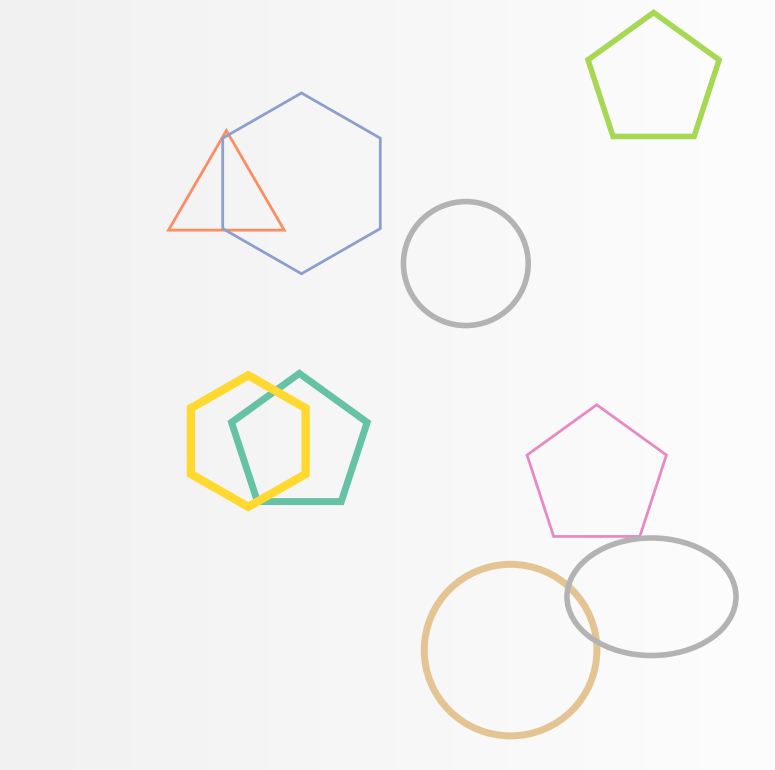[{"shape": "pentagon", "thickness": 2.5, "radius": 0.46, "center": [0.386, 0.423]}, {"shape": "triangle", "thickness": 1, "radius": 0.43, "center": [0.292, 0.744]}, {"shape": "hexagon", "thickness": 1, "radius": 0.59, "center": [0.389, 0.762]}, {"shape": "pentagon", "thickness": 1, "radius": 0.47, "center": [0.77, 0.38]}, {"shape": "pentagon", "thickness": 2, "radius": 0.44, "center": [0.843, 0.895]}, {"shape": "hexagon", "thickness": 3, "radius": 0.43, "center": [0.32, 0.427]}, {"shape": "circle", "thickness": 2.5, "radius": 0.56, "center": [0.659, 0.156]}, {"shape": "oval", "thickness": 2, "radius": 0.55, "center": [0.841, 0.225]}, {"shape": "circle", "thickness": 2, "radius": 0.4, "center": [0.601, 0.658]}]